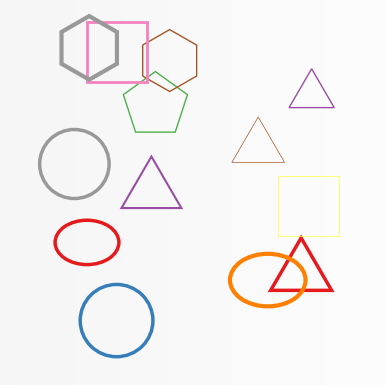[{"shape": "triangle", "thickness": 2.5, "radius": 0.45, "center": [0.777, 0.291]}, {"shape": "oval", "thickness": 2.5, "radius": 0.41, "center": [0.224, 0.37]}, {"shape": "circle", "thickness": 2.5, "radius": 0.47, "center": [0.301, 0.167]}, {"shape": "pentagon", "thickness": 1, "radius": 0.43, "center": [0.401, 0.727]}, {"shape": "triangle", "thickness": 1, "radius": 0.34, "center": [0.804, 0.754]}, {"shape": "triangle", "thickness": 1.5, "radius": 0.45, "center": [0.391, 0.504]}, {"shape": "oval", "thickness": 3, "radius": 0.49, "center": [0.691, 0.273]}, {"shape": "square", "thickness": 0.5, "radius": 0.39, "center": [0.795, 0.465]}, {"shape": "triangle", "thickness": 0.5, "radius": 0.39, "center": [0.666, 0.618]}, {"shape": "hexagon", "thickness": 1, "radius": 0.4, "center": [0.438, 0.843]}, {"shape": "square", "thickness": 2, "radius": 0.39, "center": [0.303, 0.865]}, {"shape": "circle", "thickness": 2.5, "radius": 0.45, "center": [0.192, 0.574]}, {"shape": "hexagon", "thickness": 3, "radius": 0.41, "center": [0.23, 0.876]}]